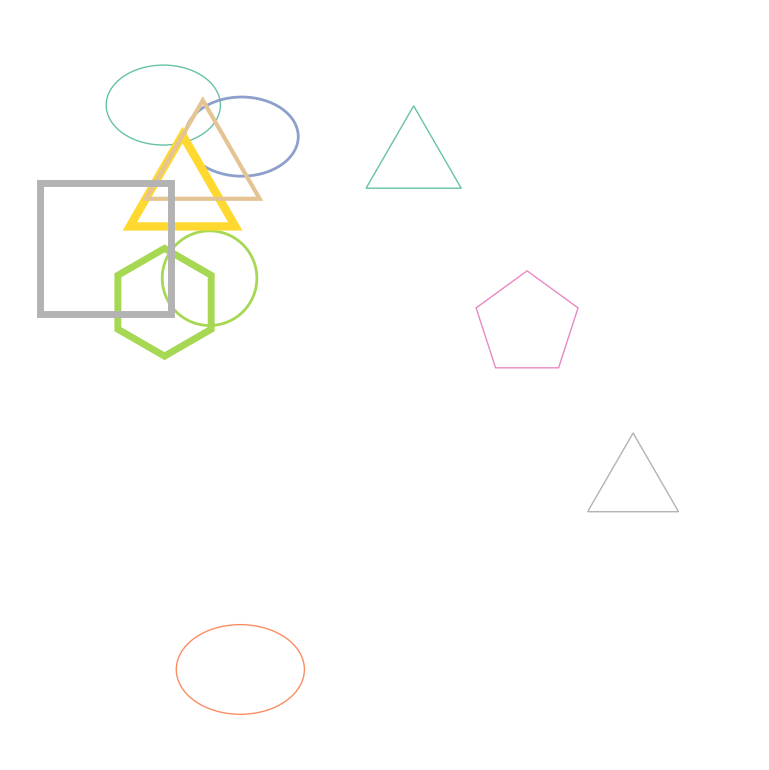[{"shape": "oval", "thickness": 0.5, "radius": 0.37, "center": [0.212, 0.864]}, {"shape": "triangle", "thickness": 0.5, "radius": 0.36, "center": [0.537, 0.791]}, {"shape": "oval", "thickness": 0.5, "radius": 0.42, "center": [0.312, 0.131]}, {"shape": "oval", "thickness": 1, "radius": 0.37, "center": [0.314, 0.823]}, {"shape": "pentagon", "thickness": 0.5, "radius": 0.35, "center": [0.685, 0.579]}, {"shape": "circle", "thickness": 1, "radius": 0.31, "center": [0.272, 0.639]}, {"shape": "hexagon", "thickness": 2.5, "radius": 0.35, "center": [0.214, 0.607]}, {"shape": "triangle", "thickness": 3, "radius": 0.4, "center": [0.237, 0.745]}, {"shape": "triangle", "thickness": 1.5, "radius": 0.43, "center": [0.263, 0.784]}, {"shape": "triangle", "thickness": 0.5, "radius": 0.34, "center": [0.822, 0.37]}, {"shape": "square", "thickness": 2.5, "radius": 0.43, "center": [0.137, 0.677]}]